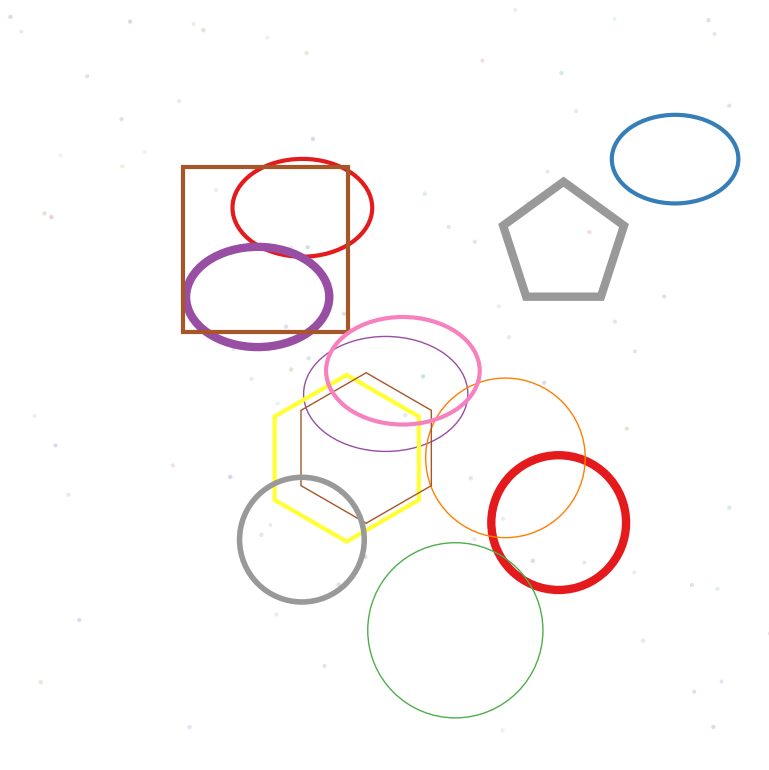[{"shape": "oval", "thickness": 1.5, "radius": 0.45, "center": [0.393, 0.73]}, {"shape": "circle", "thickness": 3, "radius": 0.44, "center": [0.726, 0.321]}, {"shape": "oval", "thickness": 1.5, "radius": 0.41, "center": [0.877, 0.793]}, {"shape": "circle", "thickness": 0.5, "radius": 0.57, "center": [0.591, 0.181]}, {"shape": "oval", "thickness": 3, "radius": 0.46, "center": [0.335, 0.614]}, {"shape": "oval", "thickness": 0.5, "radius": 0.53, "center": [0.501, 0.488]}, {"shape": "circle", "thickness": 0.5, "radius": 0.52, "center": [0.656, 0.405]}, {"shape": "hexagon", "thickness": 1.5, "radius": 0.54, "center": [0.45, 0.405]}, {"shape": "hexagon", "thickness": 0.5, "radius": 0.49, "center": [0.476, 0.418]}, {"shape": "square", "thickness": 1.5, "radius": 0.54, "center": [0.344, 0.676]}, {"shape": "oval", "thickness": 1.5, "radius": 0.5, "center": [0.523, 0.518]}, {"shape": "circle", "thickness": 2, "radius": 0.4, "center": [0.392, 0.299]}, {"shape": "pentagon", "thickness": 3, "radius": 0.41, "center": [0.732, 0.681]}]